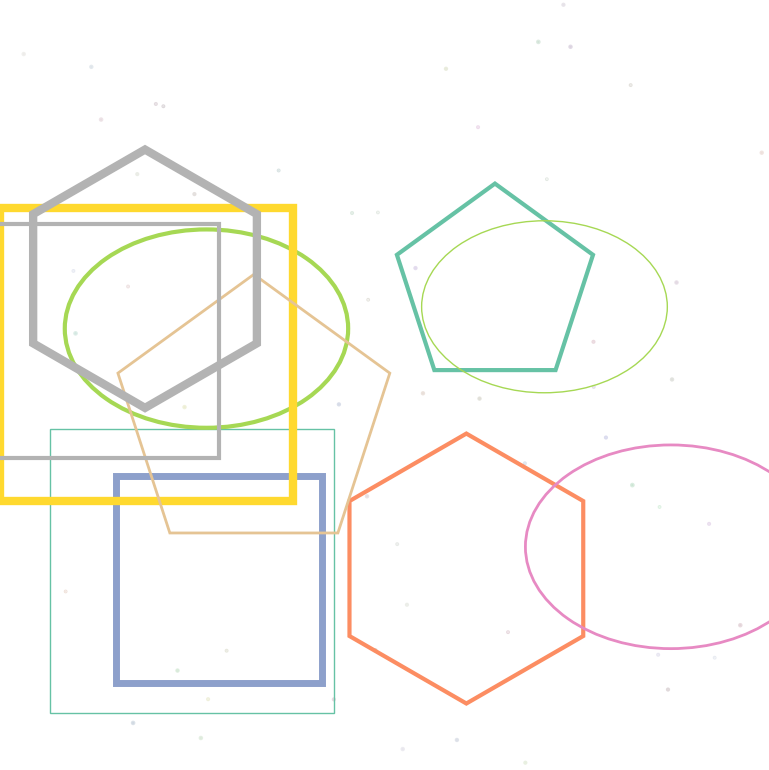[{"shape": "pentagon", "thickness": 1.5, "radius": 0.67, "center": [0.643, 0.628]}, {"shape": "square", "thickness": 0.5, "radius": 0.92, "center": [0.249, 0.258]}, {"shape": "hexagon", "thickness": 1.5, "radius": 0.88, "center": [0.606, 0.262]}, {"shape": "square", "thickness": 2.5, "radius": 0.67, "center": [0.284, 0.248]}, {"shape": "oval", "thickness": 1, "radius": 0.94, "center": [0.871, 0.29]}, {"shape": "oval", "thickness": 0.5, "radius": 0.8, "center": [0.707, 0.602]}, {"shape": "oval", "thickness": 1.5, "radius": 0.92, "center": [0.268, 0.573]}, {"shape": "square", "thickness": 3, "radius": 0.95, "center": [0.19, 0.54]}, {"shape": "pentagon", "thickness": 1, "radius": 0.93, "center": [0.33, 0.458]}, {"shape": "square", "thickness": 1.5, "radius": 0.76, "center": [0.132, 0.557]}, {"shape": "hexagon", "thickness": 3, "radius": 0.84, "center": [0.188, 0.638]}]